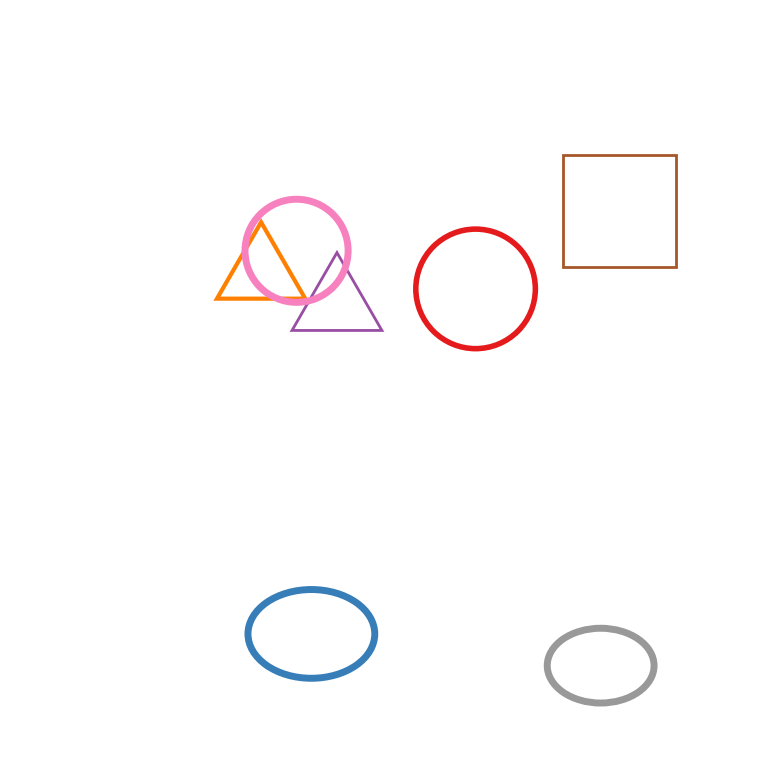[{"shape": "circle", "thickness": 2, "radius": 0.39, "center": [0.618, 0.625]}, {"shape": "oval", "thickness": 2.5, "radius": 0.41, "center": [0.404, 0.177]}, {"shape": "triangle", "thickness": 1, "radius": 0.34, "center": [0.438, 0.605]}, {"shape": "triangle", "thickness": 1.5, "radius": 0.33, "center": [0.339, 0.645]}, {"shape": "square", "thickness": 1, "radius": 0.37, "center": [0.804, 0.726]}, {"shape": "circle", "thickness": 2.5, "radius": 0.33, "center": [0.385, 0.674]}, {"shape": "oval", "thickness": 2.5, "radius": 0.35, "center": [0.78, 0.136]}]